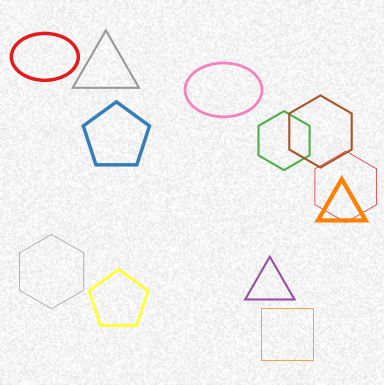[{"shape": "oval", "thickness": 2.5, "radius": 0.43, "center": [0.116, 0.852]}, {"shape": "hexagon", "thickness": 0.5, "radius": 0.46, "center": [0.898, 0.515]}, {"shape": "pentagon", "thickness": 2.5, "radius": 0.45, "center": [0.302, 0.645]}, {"shape": "hexagon", "thickness": 1.5, "radius": 0.38, "center": [0.738, 0.635]}, {"shape": "triangle", "thickness": 1.5, "radius": 0.37, "center": [0.701, 0.259]}, {"shape": "square", "thickness": 0.5, "radius": 0.34, "center": [0.745, 0.133]}, {"shape": "triangle", "thickness": 3, "radius": 0.36, "center": [0.888, 0.463]}, {"shape": "pentagon", "thickness": 2, "radius": 0.4, "center": [0.308, 0.22]}, {"shape": "hexagon", "thickness": 1.5, "radius": 0.47, "center": [0.832, 0.658]}, {"shape": "oval", "thickness": 2, "radius": 0.5, "center": [0.581, 0.766]}, {"shape": "hexagon", "thickness": 0.5, "radius": 0.48, "center": [0.134, 0.295]}, {"shape": "triangle", "thickness": 1.5, "radius": 0.5, "center": [0.275, 0.822]}]